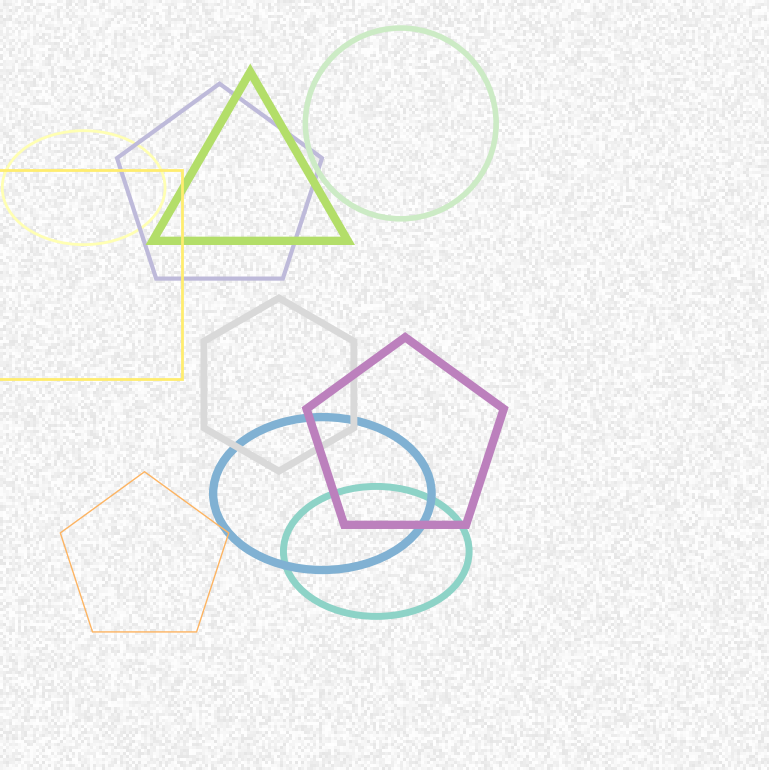[{"shape": "oval", "thickness": 2.5, "radius": 0.6, "center": [0.489, 0.284]}, {"shape": "oval", "thickness": 1, "radius": 0.53, "center": [0.109, 0.756]}, {"shape": "pentagon", "thickness": 1.5, "radius": 0.7, "center": [0.285, 0.751]}, {"shape": "oval", "thickness": 3, "radius": 0.71, "center": [0.419, 0.359]}, {"shape": "pentagon", "thickness": 0.5, "radius": 0.57, "center": [0.188, 0.272]}, {"shape": "triangle", "thickness": 3, "radius": 0.73, "center": [0.325, 0.76]}, {"shape": "hexagon", "thickness": 2.5, "radius": 0.56, "center": [0.362, 0.501]}, {"shape": "pentagon", "thickness": 3, "radius": 0.67, "center": [0.526, 0.427]}, {"shape": "circle", "thickness": 2, "radius": 0.62, "center": [0.52, 0.84]}, {"shape": "square", "thickness": 1, "radius": 0.68, "center": [0.101, 0.644]}]